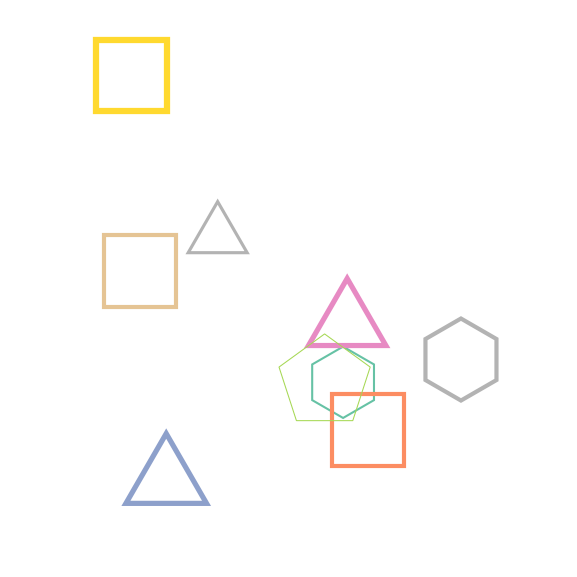[{"shape": "hexagon", "thickness": 1, "radius": 0.31, "center": [0.594, 0.337]}, {"shape": "square", "thickness": 2, "radius": 0.31, "center": [0.638, 0.255]}, {"shape": "triangle", "thickness": 2.5, "radius": 0.4, "center": [0.288, 0.168]}, {"shape": "triangle", "thickness": 2.5, "radius": 0.39, "center": [0.601, 0.44]}, {"shape": "pentagon", "thickness": 0.5, "radius": 0.42, "center": [0.562, 0.338]}, {"shape": "square", "thickness": 3, "radius": 0.31, "center": [0.228, 0.868]}, {"shape": "square", "thickness": 2, "radius": 0.31, "center": [0.243, 0.53]}, {"shape": "hexagon", "thickness": 2, "radius": 0.36, "center": [0.798, 0.377]}, {"shape": "triangle", "thickness": 1.5, "radius": 0.29, "center": [0.377, 0.591]}]